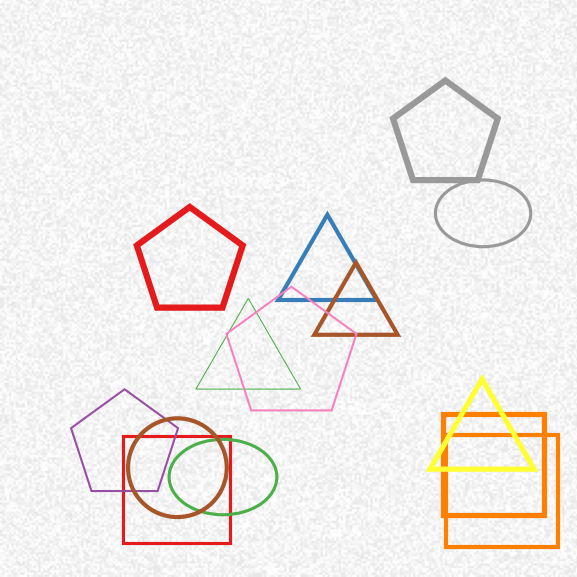[{"shape": "pentagon", "thickness": 3, "radius": 0.48, "center": [0.329, 0.544]}, {"shape": "square", "thickness": 1.5, "radius": 0.46, "center": [0.306, 0.151]}, {"shape": "triangle", "thickness": 2, "radius": 0.49, "center": [0.567, 0.529]}, {"shape": "oval", "thickness": 1.5, "radius": 0.47, "center": [0.386, 0.173]}, {"shape": "triangle", "thickness": 0.5, "radius": 0.52, "center": [0.43, 0.378]}, {"shape": "pentagon", "thickness": 1, "radius": 0.49, "center": [0.216, 0.228]}, {"shape": "square", "thickness": 2, "radius": 0.48, "center": [0.869, 0.148]}, {"shape": "square", "thickness": 2.5, "radius": 0.44, "center": [0.854, 0.194]}, {"shape": "triangle", "thickness": 2.5, "radius": 0.52, "center": [0.835, 0.239]}, {"shape": "circle", "thickness": 2, "radius": 0.43, "center": [0.307, 0.189]}, {"shape": "triangle", "thickness": 2, "radius": 0.42, "center": [0.616, 0.461]}, {"shape": "pentagon", "thickness": 1, "radius": 0.59, "center": [0.505, 0.384]}, {"shape": "pentagon", "thickness": 3, "radius": 0.48, "center": [0.771, 0.764]}, {"shape": "oval", "thickness": 1.5, "radius": 0.41, "center": [0.837, 0.63]}]